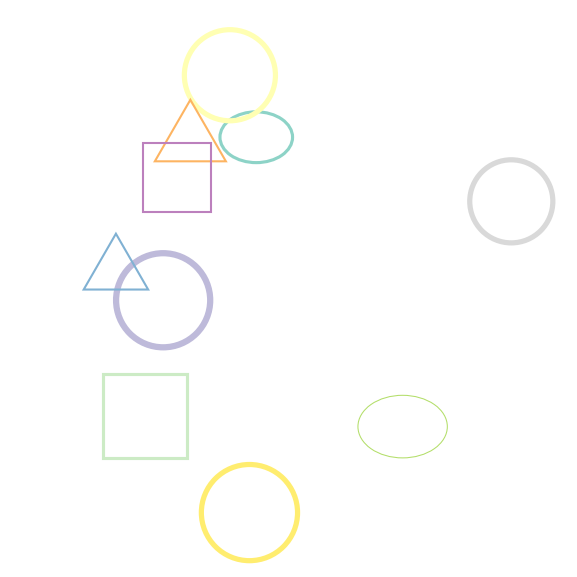[{"shape": "oval", "thickness": 1.5, "radius": 0.31, "center": [0.444, 0.762]}, {"shape": "circle", "thickness": 2.5, "radius": 0.39, "center": [0.398, 0.869]}, {"shape": "circle", "thickness": 3, "radius": 0.41, "center": [0.282, 0.479]}, {"shape": "triangle", "thickness": 1, "radius": 0.32, "center": [0.201, 0.53]}, {"shape": "triangle", "thickness": 1, "radius": 0.36, "center": [0.33, 0.755]}, {"shape": "oval", "thickness": 0.5, "radius": 0.39, "center": [0.697, 0.26]}, {"shape": "circle", "thickness": 2.5, "radius": 0.36, "center": [0.885, 0.65]}, {"shape": "square", "thickness": 1, "radius": 0.3, "center": [0.307, 0.691]}, {"shape": "square", "thickness": 1.5, "radius": 0.36, "center": [0.252, 0.278]}, {"shape": "circle", "thickness": 2.5, "radius": 0.42, "center": [0.432, 0.112]}]